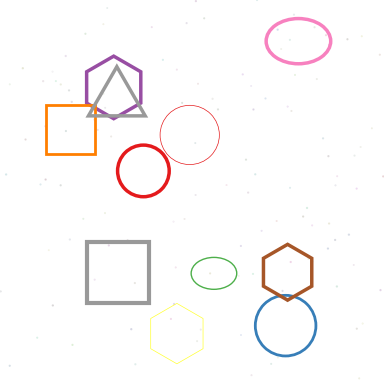[{"shape": "circle", "thickness": 0.5, "radius": 0.38, "center": [0.493, 0.649]}, {"shape": "circle", "thickness": 2.5, "radius": 0.34, "center": [0.372, 0.556]}, {"shape": "circle", "thickness": 2, "radius": 0.39, "center": [0.742, 0.154]}, {"shape": "oval", "thickness": 1, "radius": 0.3, "center": [0.556, 0.29]}, {"shape": "hexagon", "thickness": 2.5, "radius": 0.41, "center": [0.295, 0.773]}, {"shape": "square", "thickness": 2, "radius": 0.32, "center": [0.183, 0.663]}, {"shape": "hexagon", "thickness": 0.5, "radius": 0.39, "center": [0.459, 0.133]}, {"shape": "hexagon", "thickness": 2.5, "radius": 0.36, "center": [0.747, 0.293]}, {"shape": "oval", "thickness": 2.5, "radius": 0.42, "center": [0.775, 0.893]}, {"shape": "triangle", "thickness": 2.5, "radius": 0.43, "center": [0.303, 0.742]}, {"shape": "square", "thickness": 3, "radius": 0.4, "center": [0.306, 0.292]}]